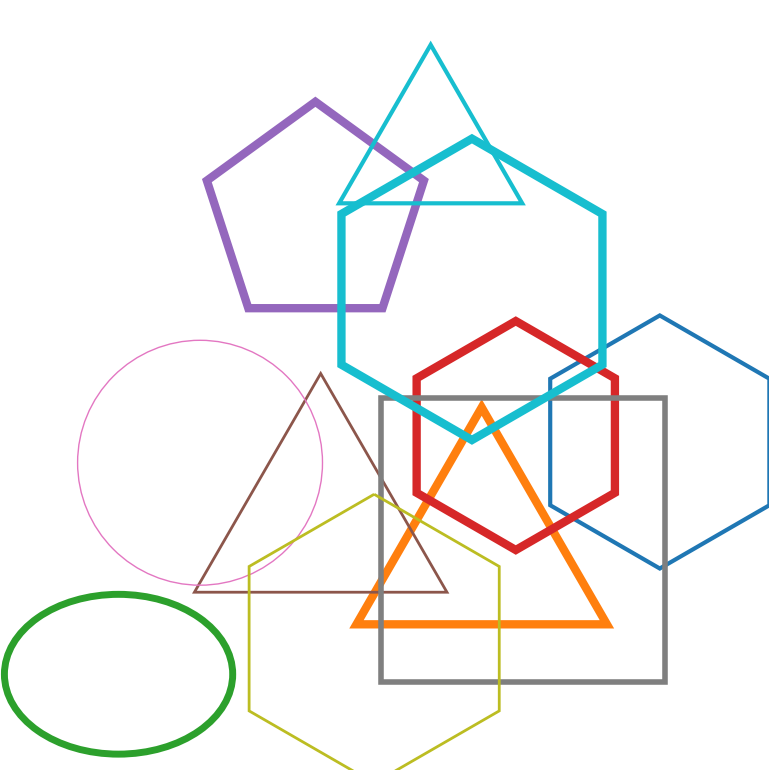[{"shape": "hexagon", "thickness": 1.5, "radius": 0.82, "center": [0.857, 0.426]}, {"shape": "triangle", "thickness": 3, "radius": 0.94, "center": [0.626, 0.283]}, {"shape": "oval", "thickness": 2.5, "radius": 0.74, "center": [0.154, 0.124]}, {"shape": "hexagon", "thickness": 3, "radius": 0.74, "center": [0.67, 0.434]}, {"shape": "pentagon", "thickness": 3, "radius": 0.74, "center": [0.41, 0.72]}, {"shape": "triangle", "thickness": 1, "radius": 0.95, "center": [0.416, 0.326]}, {"shape": "circle", "thickness": 0.5, "radius": 0.8, "center": [0.26, 0.399]}, {"shape": "square", "thickness": 2, "radius": 0.92, "center": [0.679, 0.298]}, {"shape": "hexagon", "thickness": 1, "radius": 0.94, "center": [0.486, 0.171]}, {"shape": "hexagon", "thickness": 3, "radius": 0.98, "center": [0.613, 0.624]}, {"shape": "triangle", "thickness": 1.5, "radius": 0.69, "center": [0.559, 0.805]}]